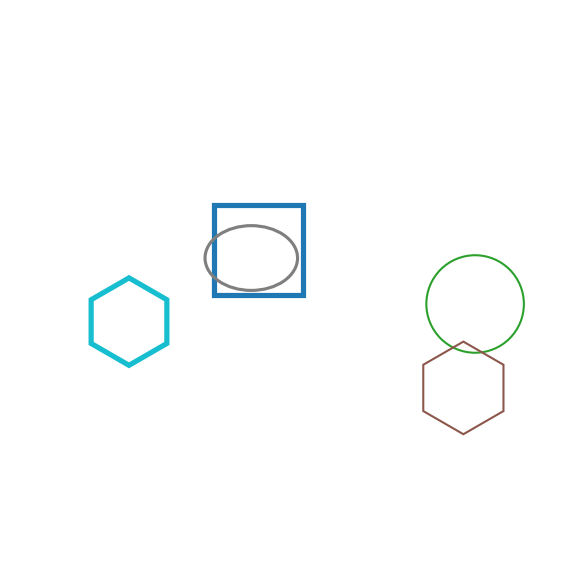[{"shape": "square", "thickness": 2.5, "radius": 0.39, "center": [0.448, 0.566]}, {"shape": "circle", "thickness": 1, "radius": 0.42, "center": [0.823, 0.473]}, {"shape": "hexagon", "thickness": 1, "radius": 0.4, "center": [0.802, 0.327]}, {"shape": "oval", "thickness": 1.5, "radius": 0.4, "center": [0.435, 0.552]}, {"shape": "hexagon", "thickness": 2.5, "radius": 0.38, "center": [0.223, 0.442]}]